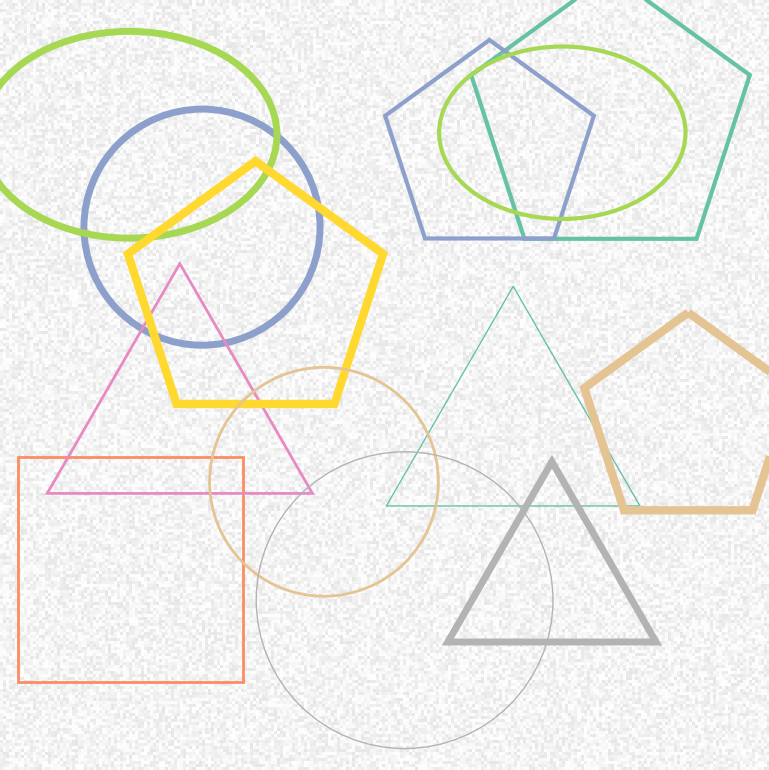[{"shape": "pentagon", "thickness": 1.5, "radius": 0.95, "center": [0.793, 0.844]}, {"shape": "triangle", "thickness": 0.5, "radius": 0.95, "center": [0.666, 0.438]}, {"shape": "square", "thickness": 1, "radius": 0.73, "center": [0.169, 0.26]}, {"shape": "circle", "thickness": 2.5, "radius": 0.77, "center": [0.262, 0.705]}, {"shape": "pentagon", "thickness": 1.5, "radius": 0.71, "center": [0.636, 0.806]}, {"shape": "triangle", "thickness": 1, "radius": 0.99, "center": [0.234, 0.459]}, {"shape": "oval", "thickness": 1.5, "radius": 0.8, "center": [0.73, 0.828]}, {"shape": "oval", "thickness": 2.5, "radius": 0.96, "center": [0.168, 0.825]}, {"shape": "pentagon", "thickness": 3, "radius": 0.87, "center": [0.332, 0.616]}, {"shape": "circle", "thickness": 1, "radius": 0.74, "center": [0.421, 0.374]}, {"shape": "pentagon", "thickness": 3, "radius": 0.71, "center": [0.894, 0.452]}, {"shape": "triangle", "thickness": 2.5, "radius": 0.78, "center": [0.717, 0.244]}, {"shape": "circle", "thickness": 0.5, "radius": 0.96, "center": [0.525, 0.221]}]